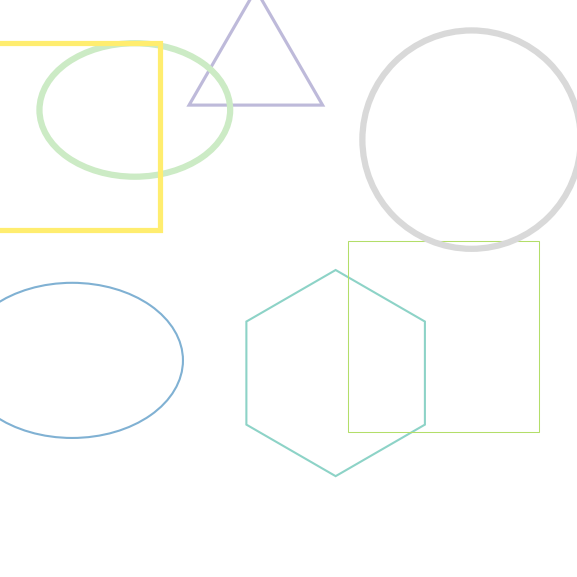[{"shape": "hexagon", "thickness": 1, "radius": 0.89, "center": [0.581, 0.353]}, {"shape": "triangle", "thickness": 1.5, "radius": 0.67, "center": [0.443, 0.884]}, {"shape": "oval", "thickness": 1, "radius": 0.96, "center": [0.125, 0.375]}, {"shape": "square", "thickness": 0.5, "radius": 0.83, "center": [0.768, 0.417]}, {"shape": "circle", "thickness": 3, "radius": 0.95, "center": [0.817, 0.757]}, {"shape": "oval", "thickness": 3, "radius": 0.83, "center": [0.233, 0.809]}, {"shape": "square", "thickness": 2.5, "radius": 0.81, "center": [0.116, 0.763]}]